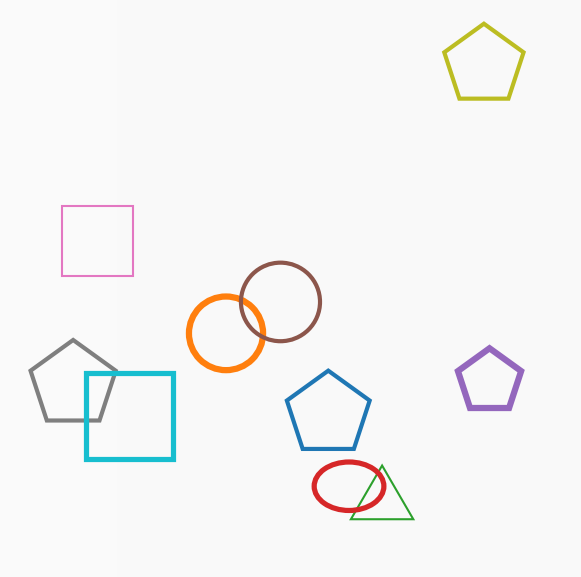[{"shape": "pentagon", "thickness": 2, "radius": 0.37, "center": [0.565, 0.282]}, {"shape": "circle", "thickness": 3, "radius": 0.32, "center": [0.389, 0.422]}, {"shape": "triangle", "thickness": 1, "radius": 0.31, "center": [0.657, 0.131]}, {"shape": "oval", "thickness": 2.5, "radius": 0.3, "center": [0.6, 0.157]}, {"shape": "pentagon", "thickness": 3, "radius": 0.29, "center": [0.842, 0.339]}, {"shape": "circle", "thickness": 2, "radius": 0.34, "center": [0.483, 0.476]}, {"shape": "square", "thickness": 1, "radius": 0.3, "center": [0.168, 0.582]}, {"shape": "pentagon", "thickness": 2, "radius": 0.39, "center": [0.126, 0.333]}, {"shape": "pentagon", "thickness": 2, "radius": 0.36, "center": [0.833, 0.886]}, {"shape": "square", "thickness": 2.5, "radius": 0.37, "center": [0.223, 0.278]}]